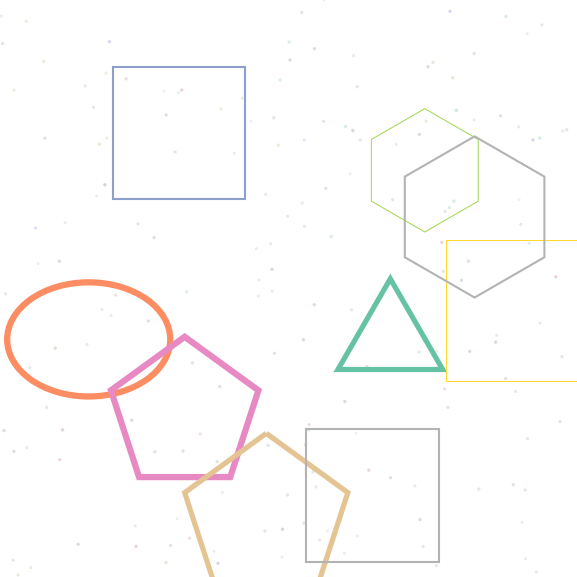[{"shape": "triangle", "thickness": 2.5, "radius": 0.52, "center": [0.676, 0.412]}, {"shape": "oval", "thickness": 3, "radius": 0.71, "center": [0.154, 0.411]}, {"shape": "square", "thickness": 1, "radius": 0.57, "center": [0.311, 0.77]}, {"shape": "pentagon", "thickness": 3, "radius": 0.67, "center": [0.32, 0.282]}, {"shape": "hexagon", "thickness": 0.5, "radius": 0.53, "center": [0.736, 0.704]}, {"shape": "square", "thickness": 0.5, "radius": 0.61, "center": [0.894, 0.461]}, {"shape": "pentagon", "thickness": 2.5, "radius": 0.74, "center": [0.461, 0.1]}, {"shape": "square", "thickness": 1, "radius": 0.58, "center": [0.645, 0.141]}, {"shape": "hexagon", "thickness": 1, "radius": 0.7, "center": [0.822, 0.623]}]